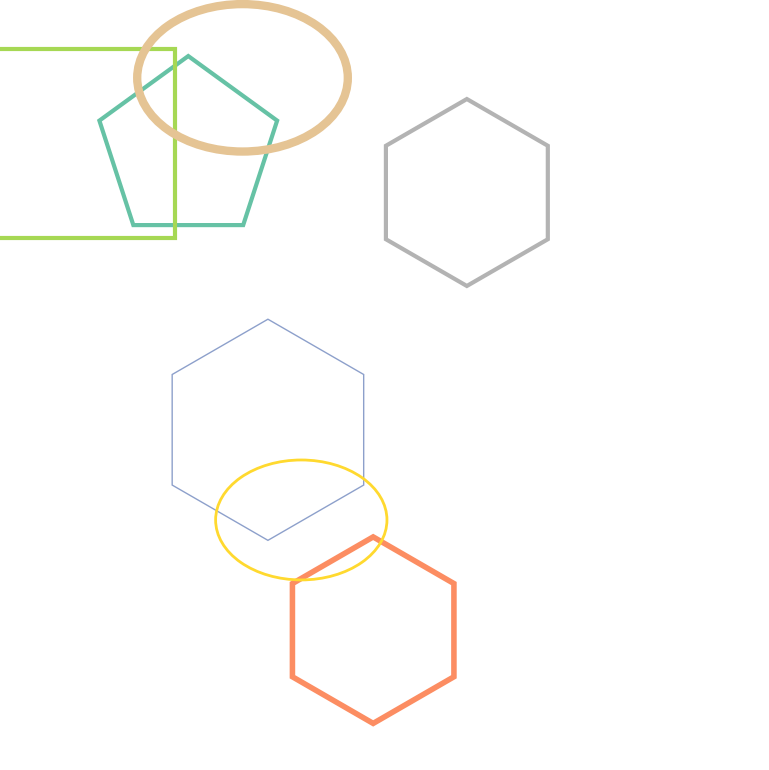[{"shape": "pentagon", "thickness": 1.5, "radius": 0.61, "center": [0.244, 0.806]}, {"shape": "hexagon", "thickness": 2, "radius": 0.61, "center": [0.485, 0.182]}, {"shape": "hexagon", "thickness": 0.5, "radius": 0.72, "center": [0.348, 0.442]}, {"shape": "square", "thickness": 1.5, "radius": 0.61, "center": [0.104, 0.813]}, {"shape": "oval", "thickness": 1, "radius": 0.56, "center": [0.391, 0.325]}, {"shape": "oval", "thickness": 3, "radius": 0.68, "center": [0.315, 0.899]}, {"shape": "hexagon", "thickness": 1.5, "radius": 0.61, "center": [0.606, 0.75]}]